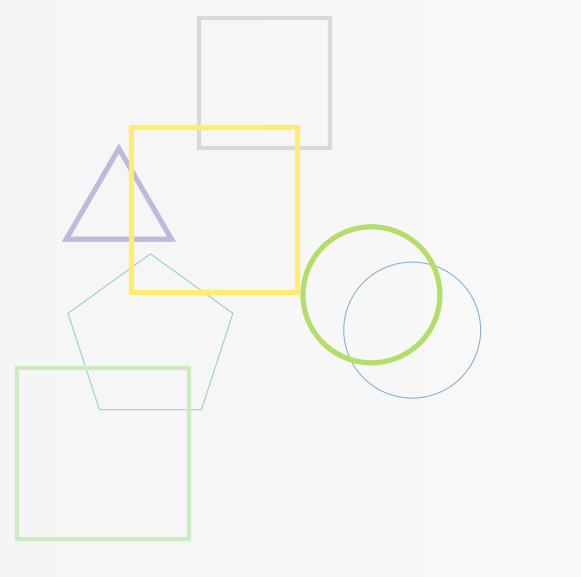[{"shape": "pentagon", "thickness": 0.5, "radius": 0.75, "center": [0.259, 0.41]}, {"shape": "triangle", "thickness": 2.5, "radius": 0.52, "center": [0.204, 0.637]}, {"shape": "circle", "thickness": 0.5, "radius": 0.59, "center": [0.709, 0.427]}, {"shape": "circle", "thickness": 2.5, "radius": 0.59, "center": [0.639, 0.489]}, {"shape": "square", "thickness": 2, "radius": 0.56, "center": [0.455, 0.855]}, {"shape": "square", "thickness": 2, "radius": 0.74, "center": [0.178, 0.214]}, {"shape": "square", "thickness": 2.5, "radius": 0.71, "center": [0.369, 0.636]}]